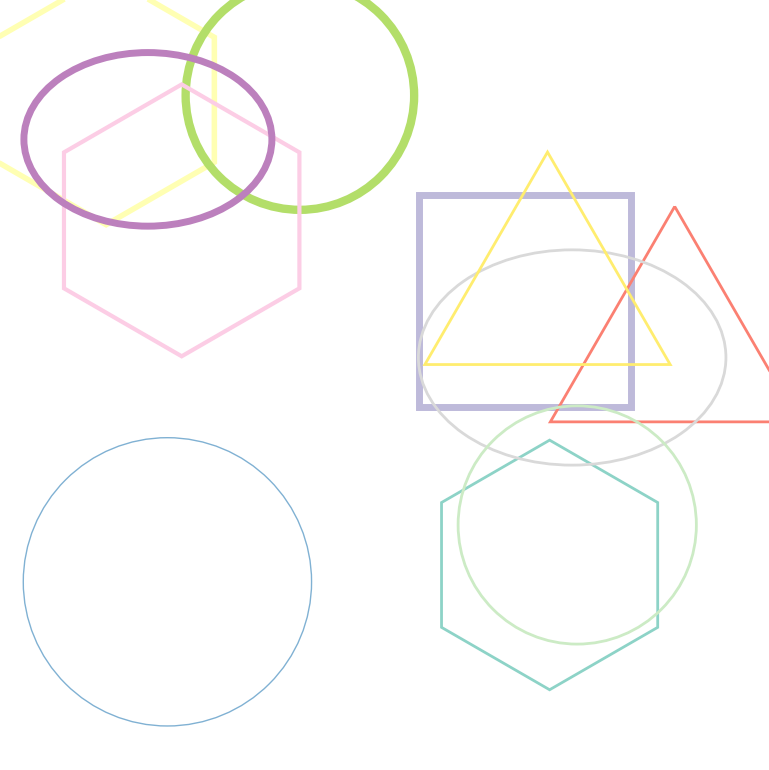[{"shape": "hexagon", "thickness": 1, "radius": 0.81, "center": [0.714, 0.266]}, {"shape": "hexagon", "thickness": 2, "radius": 0.81, "center": [0.138, 0.87]}, {"shape": "square", "thickness": 2.5, "radius": 0.69, "center": [0.682, 0.61]}, {"shape": "triangle", "thickness": 1, "radius": 0.93, "center": [0.876, 0.545]}, {"shape": "circle", "thickness": 0.5, "radius": 0.94, "center": [0.217, 0.244]}, {"shape": "circle", "thickness": 3, "radius": 0.74, "center": [0.389, 0.876]}, {"shape": "hexagon", "thickness": 1.5, "radius": 0.88, "center": [0.236, 0.714]}, {"shape": "oval", "thickness": 1, "radius": 1.0, "center": [0.743, 0.536]}, {"shape": "oval", "thickness": 2.5, "radius": 0.81, "center": [0.192, 0.819]}, {"shape": "circle", "thickness": 1, "radius": 0.77, "center": [0.75, 0.318]}, {"shape": "triangle", "thickness": 1, "radius": 0.92, "center": [0.711, 0.619]}]